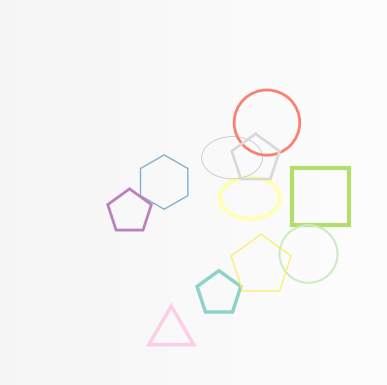[{"shape": "pentagon", "thickness": 2.5, "radius": 0.3, "center": [0.565, 0.238]}, {"shape": "oval", "thickness": 3, "radius": 0.39, "center": [0.645, 0.486]}, {"shape": "oval", "thickness": 0.5, "radius": 0.39, "center": [0.599, 0.59]}, {"shape": "circle", "thickness": 2, "radius": 0.42, "center": [0.689, 0.682]}, {"shape": "hexagon", "thickness": 1, "radius": 0.35, "center": [0.424, 0.527]}, {"shape": "square", "thickness": 3, "radius": 0.37, "center": [0.827, 0.49]}, {"shape": "triangle", "thickness": 2.5, "radius": 0.33, "center": [0.442, 0.138]}, {"shape": "pentagon", "thickness": 2, "radius": 0.32, "center": [0.66, 0.588]}, {"shape": "pentagon", "thickness": 2, "radius": 0.3, "center": [0.334, 0.45]}, {"shape": "circle", "thickness": 1.5, "radius": 0.37, "center": [0.796, 0.34]}, {"shape": "pentagon", "thickness": 1, "radius": 0.41, "center": [0.674, 0.31]}]